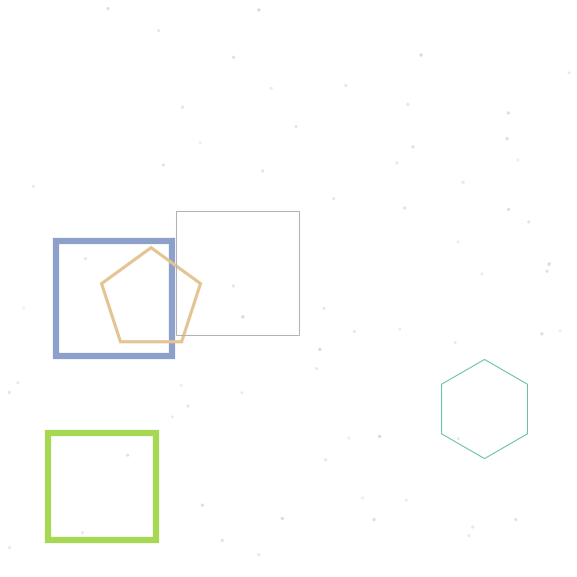[{"shape": "hexagon", "thickness": 0.5, "radius": 0.43, "center": [0.839, 0.291]}, {"shape": "square", "thickness": 3, "radius": 0.5, "center": [0.198, 0.483]}, {"shape": "square", "thickness": 3, "radius": 0.46, "center": [0.176, 0.157]}, {"shape": "pentagon", "thickness": 1.5, "radius": 0.45, "center": [0.262, 0.48]}, {"shape": "square", "thickness": 0.5, "radius": 0.53, "center": [0.411, 0.527]}]